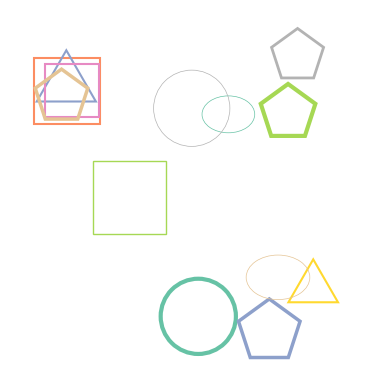[{"shape": "oval", "thickness": 0.5, "radius": 0.34, "center": [0.593, 0.703]}, {"shape": "circle", "thickness": 3, "radius": 0.49, "center": [0.515, 0.178]}, {"shape": "square", "thickness": 1.5, "radius": 0.43, "center": [0.175, 0.764]}, {"shape": "pentagon", "thickness": 2.5, "radius": 0.42, "center": [0.699, 0.139]}, {"shape": "triangle", "thickness": 1.5, "radius": 0.44, "center": [0.172, 0.781]}, {"shape": "square", "thickness": 1.5, "radius": 0.35, "center": [0.187, 0.765]}, {"shape": "pentagon", "thickness": 3, "radius": 0.37, "center": [0.748, 0.707]}, {"shape": "square", "thickness": 1, "radius": 0.47, "center": [0.336, 0.487]}, {"shape": "triangle", "thickness": 1.5, "radius": 0.37, "center": [0.814, 0.252]}, {"shape": "pentagon", "thickness": 2.5, "radius": 0.36, "center": [0.16, 0.749]}, {"shape": "oval", "thickness": 0.5, "radius": 0.41, "center": [0.722, 0.28]}, {"shape": "pentagon", "thickness": 2, "radius": 0.36, "center": [0.773, 0.855]}, {"shape": "circle", "thickness": 0.5, "radius": 0.5, "center": [0.498, 0.719]}]